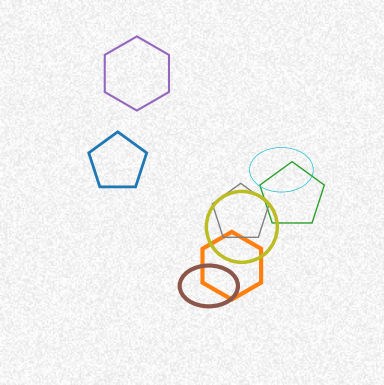[{"shape": "pentagon", "thickness": 2, "radius": 0.4, "center": [0.306, 0.579]}, {"shape": "hexagon", "thickness": 3, "radius": 0.44, "center": [0.602, 0.31]}, {"shape": "pentagon", "thickness": 1, "radius": 0.44, "center": [0.759, 0.492]}, {"shape": "hexagon", "thickness": 1.5, "radius": 0.48, "center": [0.356, 0.809]}, {"shape": "oval", "thickness": 3, "radius": 0.38, "center": [0.542, 0.257]}, {"shape": "pentagon", "thickness": 1, "radius": 0.39, "center": [0.625, 0.446]}, {"shape": "circle", "thickness": 2.5, "radius": 0.46, "center": [0.628, 0.411]}, {"shape": "oval", "thickness": 0.5, "radius": 0.41, "center": [0.731, 0.559]}]